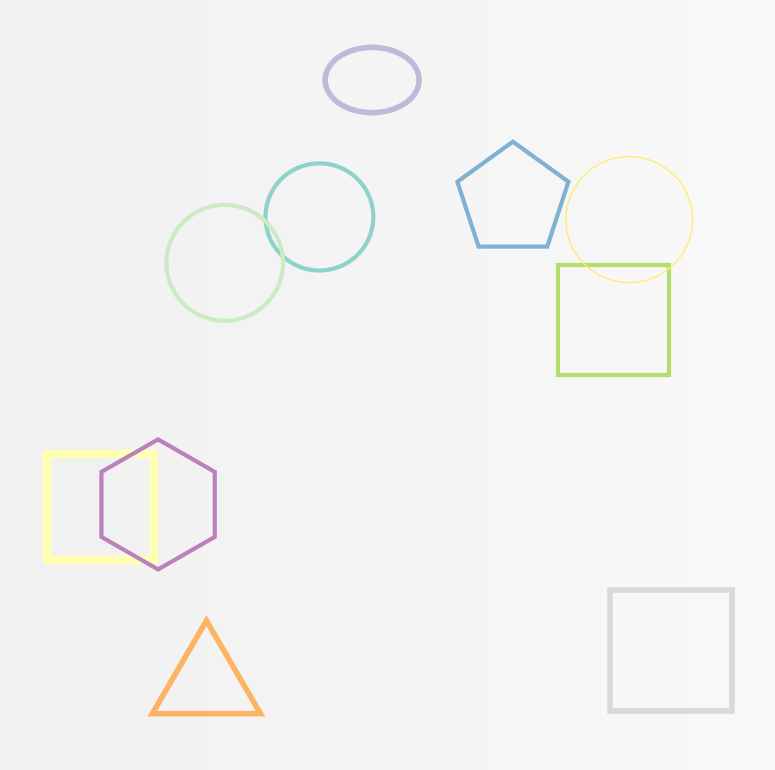[{"shape": "circle", "thickness": 1.5, "radius": 0.35, "center": [0.412, 0.718]}, {"shape": "square", "thickness": 3, "radius": 0.35, "center": [0.129, 0.341]}, {"shape": "oval", "thickness": 2, "radius": 0.3, "center": [0.48, 0.896]}, {"shape": "pentagon", "thickness": 1.5, "radius": 0.38, "center": [0.662, 0.741]}, {"shape": "triangle", "thickness": 2, "radius": 0.4, "center": [0.266, 0.113]}, {"shape": "square", "thickness": 1.5, "radius": 0.36, "center": [0.791, 0.585]}, {"shape": "square", "thickness": 2, "radius": 0.39, "center": [0.866, 0.155]}, {"shape": "hexagon", "thickness": 1.5, "radius": 0.42, "center": [0.204, 0.345]}, {"shape": "circle", "thickness": 1.5, "radius": 0.38, "center": [0.29, 0.659]}, {"shape": "circle", "thickness": 0.5, "radius": 0.41, "center": [0.812, 0.715]}]